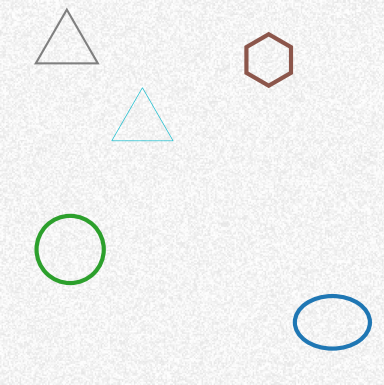[{"shape": "oval", "thickness": 3, "radius": 0.49, "center": [0.863, 0.163]}, {"shape": "circle", "thickness": 3, "radius": 0.44, "center": [0.182, 0.352]}, {"shape": "hexagon", "thickness": 3, "radius": 0.33, "center": [0.698, 0.844]}, {"shape": "triangle", "thickness": 1.5, "radius": 0.47, "center": [0.174, 0.882]}, {"shape": "triangle", "thickness": 0.5, "radius": 0.46, "center": [0.37, 0.68]}]